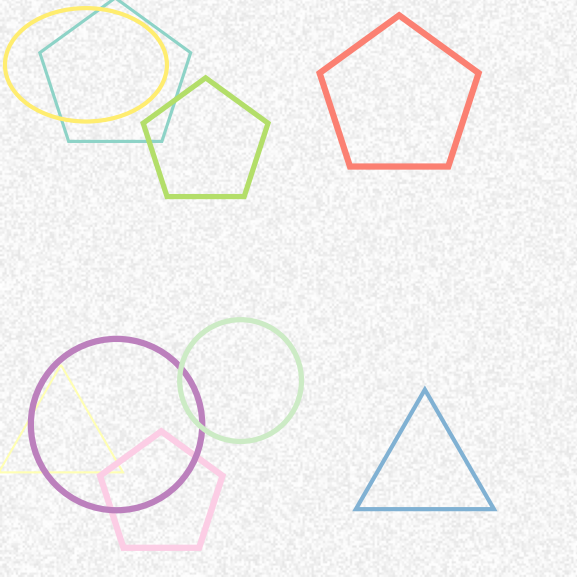[{"shape": "pentagon", "thickness": 1.5, "radius": 0.69, "center": [0.2, 0.865]}, {"shape": "triangle", "thickness": 1, "radius": 0.62, "center": [0.105, 0.243]}, {"shape": "pentagon", "thickness": 3, "radius": 0.72, "center": [0.691, 0.828]}, {"shape": "triangle", "thickness": 2, "radius": 0.69, "center": [0.736, 0.186]}, {"shape": "pentagon", "thickness": 2.5, "radius": 0.57, "center": [0.356, 0.751]}, {"shape": "pentagon", "thickness": 3, "radius": 0.56, "center": [0.279, 0.141]}, {"shape": "circle", "thickness": 3, "radius": 0.74, "center": [0.202, 0.264]}, {"shape": "circle", "thickness": 2.5, "radius": 0.53, "center": [0.417, 0.34]}, {"shape": "oval", "thickness": 2, "radius": 0.7, "center": [0.149, 0.887]}]